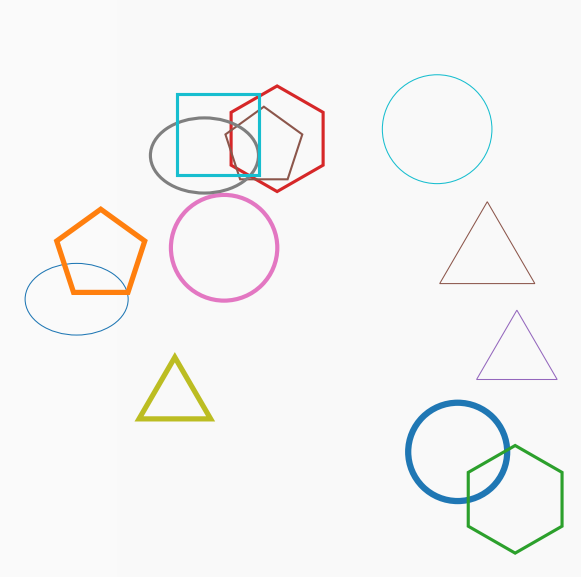[{"shape": "oval", "thickness": 0.5, "radius": 0.44, "center": [0.132, 0.481]}, {"shape": "circle", "thickness": 3, "radius": 0.43, "center": [0.787, 0.217]}, {"shape": "pentagon", "thickness": 2.5, "radius": 0.4, "center": [0.173, 0.557]}, {"shape": "hexagon", "thickness": 1.5, "radius": 0.47, "center": [0.886, 0.135]}, {"shape": "hexagon", "thickness": 1.5, "radius": 0.46, "center": [0.477, 0.759]}, {"shape": "triangle", "thickness": 0.5, "radius": 0.4, "center": [0.889, 0.382]}, {"shape": "pentagon", "thickness": 1, "radius": 0.35, "center": [0.454, 0.745]}, {"shape": "triangle", "thickness": 0.5, "radius": 0.47, "center": [0.838, 0.555]}, {"shape": "circle", "thickness": 2, "radius": 0.46, "center": [0.386, 0.57]}, {"shape": "oval", "thickness": 1.5, "radius": 0.46, "center": [0.352, 0.73]}, {"shape": "triangle", "thickness": 2.5, "radius": 0.36, "center": [0.301, 0.309]}, {"shape": "square", "thickness": 1.5, "radius": 0.35, "center": [0.375, 0.767]}, {"shape": "circle", "thickness": 0.5, "radius": 0.47, "center": [0.752, 0.775]}]